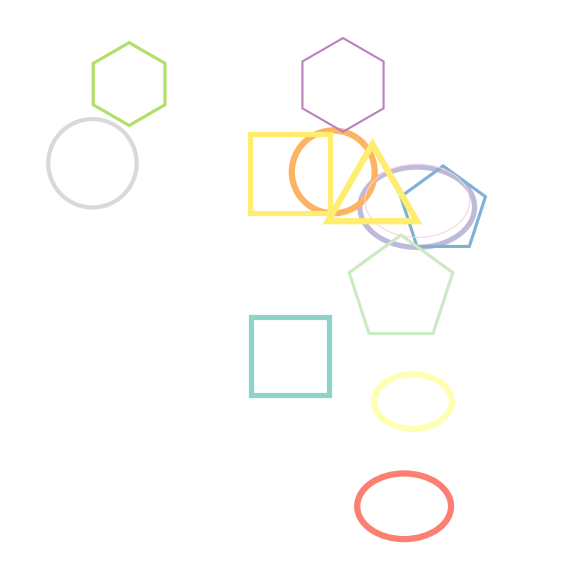[{"shape": "square", "thickness": 2.5, "radius": 0.34, "center": [0.502, 0.383]}, {"shape": "oval", "thickness": 3, "radius": 0.34, "center": [0.715, 0.304]}, {"shape": "oval", "thickness": 2.5, "radius": 0.5, "center": [0.722, 0.64]}, {"shape": "oval", "thickness": 3, "radius": 0.41, "center": [0.7, 0.122]}, {"shape": "pentagon", "thickness": 1.5, "radius": 0.39, "center": [0.767, 0.635]}, {"shape": "circle", "thickness": 3, "radius": 0.36, "center": [0.577, 0.702]}, {"shape": "hexagon", "thickness": 1.5, "radius": 0.36, "center": [0.224, 0.854]}, {"shape": "oval", "thickness": 0.5, "radius": 0.45, "center": [0.723, 0.651]}, {"shape": "circle", "thickness": 2, "radius": 0.38, "center": [0.16, 0.716]}, {"shape": "hexagon", "thickness": 1, "radius": 0.41, "center": [0.594, 0.852]}, {"shape": "pentagon", "thickness": 1.5, "radius": 0.47, "center": [0.694, 0.498]}, {"shape": "square", "thickness": 2.5, "radius": 0.34, "center": [0.502, 0.699]}, {"shape": "triangle", "thickness": 3, "radius": 0.44, "center": [0.645, 0.661]}]